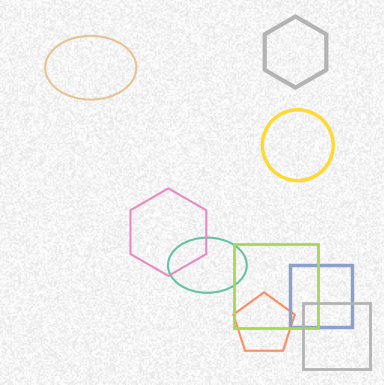[{"shape": "oval", "thickness": 1.5, "radius": 0.51, "center": [0.539, 0.311]}, {"shape": "pentagon", "thickness": 1.5, "radius": 0.42, "center": [0.686, 0.157]}, {"shape": "square", "thickness": 2.5, "radius": 0.4, "center": [0.835, 0.231]}, {"shape": "hexagon", "thickness": 1.5, "radius": 0.57, "center": [0.437, 0.397]}, {"shape": "square", "thickness": 2, "radius": 0.55, "center": [0.716, 0.257]}, {"shape": "circle", "thickness": 2.5, "radius": 0.46, "center": [0.773, 0.623]}, {"shape": "oval", "thickness": 1.5, "radius": 0.59, "center": [0.236, 0.824]}, {"shape": "square", "thickness": 2, "radius": 0.43, "center": [0.874, 0.128]}, {"shape": "hexagon", "thickness": 3, "radius": 0.46, "center": [0.768, 0.865]}]